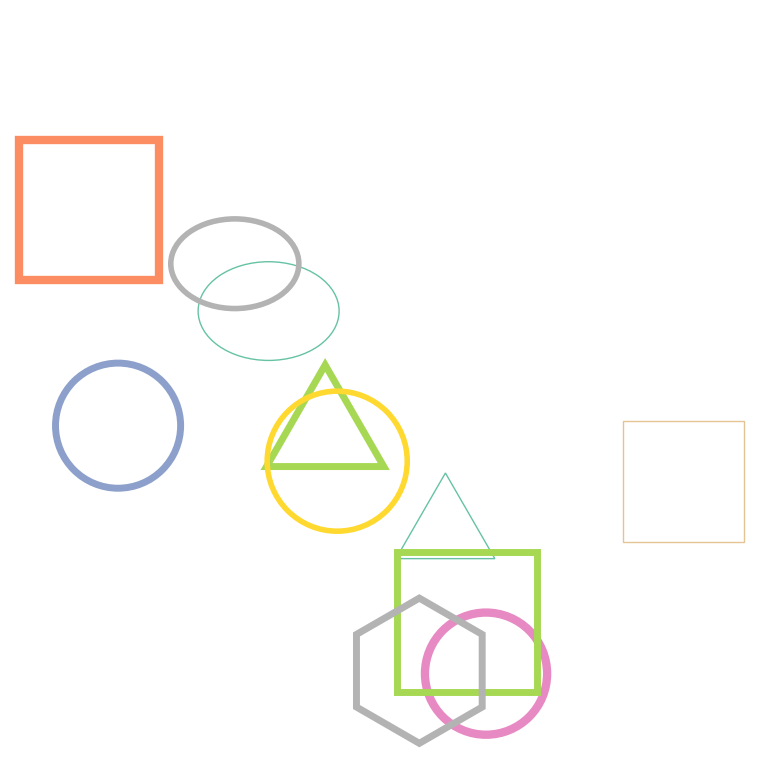[{"shape": "triangle", "thickness": 0.5, "radius": 0.37, "center": [0.578, 0.312]}, {"shape": "oval", "thickness": 0.5, "radius": 0.46, "center": [0.349, 0.596]}, {"shape": "square", "thickness": 3, "radius": 0.45, "center": [0.115, 0.728]}, {"shape": "circle", "thickness": 2.5, "radius": 0.41, "center": [0.153, 0.447]}, {"shape": "circle", "thickness": 3, "radius": 0.4, "center": [0.631, 0.125]}, {"shape": "square", "thickness": 2.5, "radius": 0.45, "center": [0.606, 0.193]}, {"shape": "triangle", "thickness": 2.5, "radius": 0.44, "center": [0.422, 0.438]}, {"shape": "circle", "thickness": 2, "radius": 0.45, "center": [0.438, 0.401]}, {"shape": "square", "thickness": 0.5, "radius": 0.39, "center": [0.888, 0.374]}, {"shape": "hexagon", "thickness": 2.5, "radius": 0.47, "center": [0.545, 0.129]}, {"shape": "oval", "thickness": 2, "radius": 0.42, "center": [0.305, 0.658]}]